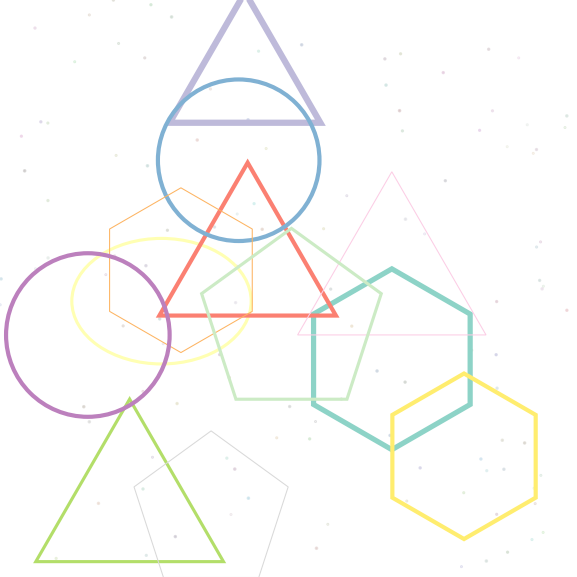[{"shape": "hexagon", "thickness": 2.5, "radius": 0.78, "center": [0.679, 0.377]}, {"shape": "oval", "thickness": 1.5, "radius": 0.78, "center": [0.28, 0.478]}, {"shape": "triangle", "thickness": 3, "radius": 0.75, "center": [0.424, 0.862]}, {"shape": "triangle", "thickness": 2, "radius": 0.88, "center": [0.429, 0.541]}, {"shape": "circle", "thickness": 2, "radius": 0.7, "center": [0.413, 0.722]}, {"shape": "hexagon", "thickness": 0.5, "radius": 0.71, "center": [0.313, 0.531]}, {"shape": "triangle", "thickness": 1.5, "radius": 0.94, "center": [0.224, 0.12]}, {"shape": "triangle", "thickness": 0.5, "radius": 0.94, "center": [0.678, 0.513]}, {"shape": "pentagon", "thickness": 0.5, "radius": 0.7, "center": [0.366, 0.113]}, {"shape": "circle", "thickness": 2, "radius": 0.71, "center": [0.152, 0.419]}, {"shape": "pentagon", "thickness": 1.5, "radius": 0.82, "center": [0.505, 0.44]}, {"shape": "hexagon", "thickness": 2, "radius": 0.72, "center": [0.804, 0.209]}]